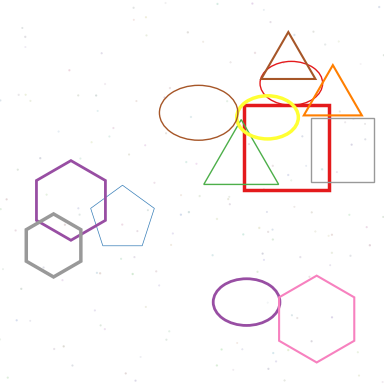[{"shape": "oval", "thickness": 1, "radius": 0.41, "center": [0.757, 0.784]}, {"shape": "square", "thickness": 2.5, "radius": 0.55, "center": [0.743, 0.618]}, {"shape": "pentagon", "thickness": 0.5, "radius": 0.43, "center": [0.318, 0.432]}, {"shape": "triangle", "thickness": 1, "radius": 0.56, "center": [0.627, 0.577]}, {"shape": "hexagon", "thickness": 2, "radius": 0.52, "center": [0.184, 0.479]}, {"shape": "oval", "thickness": 2, "radius": 0.43, "center": [0.64, 0.215]}, {"shape": "triangle", "thickness": 1.5, "radius": 0.44, "center": [0.865, 0.744]}, {"shape": "oval", "thickness": 2.5, "radius": 0.4, "center": [0.695, 0.695]}, {"shape": "triangle", "thickness": 1.5, "radius": 0.41, "center": [0.749, 0.836]}, {"shape": "oval", "thickness": 1, "radius": 0.51, "center": [0.516, 0.707]}, {"shape": "hexagon", "thickness": 1.5, "radius": 0.56, "center": [0.823, 0.171]}, {"shape": "hexagon", "thickness": 2.5, "radius": 0.41, "center": [0.139, 0.362]}, {"shape": "square", "thickness": 1, "radius": 0.41, "center": [0.89, 0.611]}]